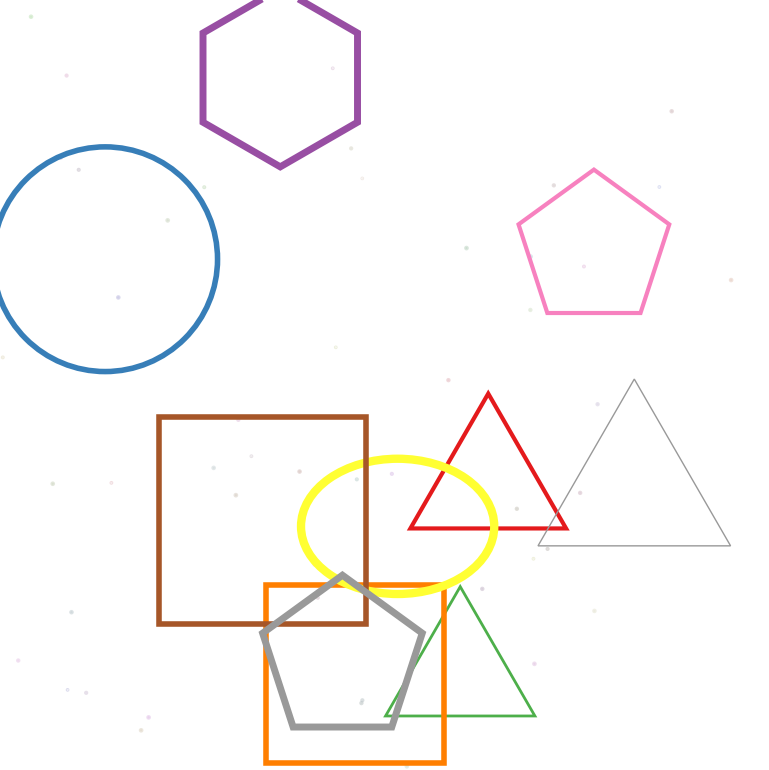[{"shape": "triangle", "thickness": 1.5, "radius": 0.58, "center": [0.634, 0.372]}, {"shape": "circle", "thickness": 2, "radius": 0.73, "center": [0.137, 0.663]}, {"shape": "triangle", "thickness": 1, "radius": 0.56, "center": [0.598, 0.126]}, {"shape": "hexagon", "thickness": 2.5, "radius": 0.58, "center": [0.364, 0.899]}, {"shape": "square", "thickness": 2, "radius": 0.58, "center": [0.461, 0.124]}, {"shape": "oval", "thickness": 3, "radius": 0.63, "center": [0.516, 0.316]}, {"shape": "square", "thickness": 2, "radius": 0.67, "center": [0.341, 0.324]}, {"shape": "pentagon", "thickness": 1.5, "radius": 0.51, "center": [0.771, 0.677]}, {"shape": "pentagon", "thickness": 2.5, "radius": 0.54, "center": [0.445, 0.144]}, {"shape": "triangle", "thickness": 0.5, "radius": 0.72, "center": [0.824, 0.363]}]